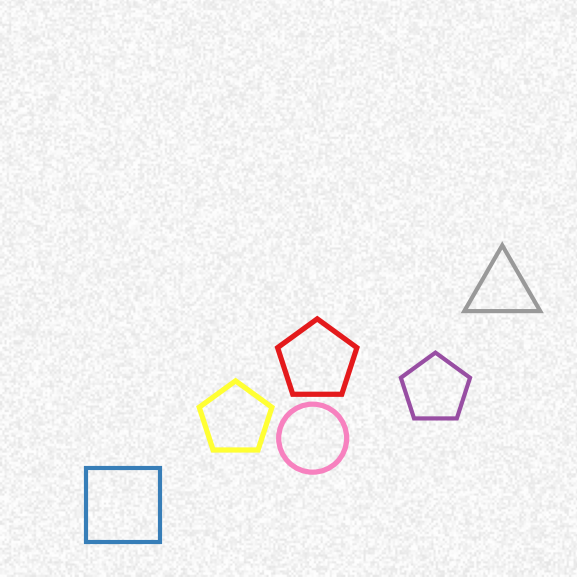[{"shape": "pentagon", "thickness": 2.5, "radius": 0.36, "center": [0.549, 0.375]}, {"shape": "square", "thickness": 2, "radius": 0.32, "center": [0.213, 0.125]}, {"shape": "pentagon", "thickness": 2, "radius": 0.31, "center": [0.754, 0.326]}, {"shape": "pentagon", "thickness": 2.5, "radius": 0.33, "center": [0.408, 0.273]}, {"shape": "circle", "thickness": 2.5, "radius": 0.29, "center": [0.541, 0.24]}, {"shape": "triangle", "thickness": 2, "radius": 0.38, "center": [0.87, 0.498]}]